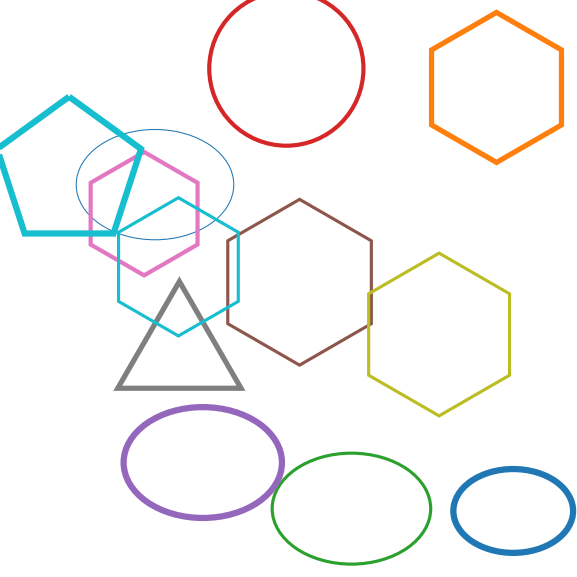[{"shape": "oval", "thickness": 0.5, "radius": 0.68, "center": [0.268, 0.679]}, {"shape": "oval", "thickness": 3, "radius": 0.52, "center": [0.889, 0.114]}, {"shape": "hexagon", "thickness": 2.5, "radius": 0.65, "center": [0.86, 0.848]}, {"shape": "oval", "thickness": 1.5, "radius": 0.69, "center": [0.609, 0.118]}, {"shape": "circle", "thickness": 2, "radius": 0.67, "center": [0.496, 0.88]}, {"shape": "oval", "thickness": 3, "radius": 0.69, "center": [0.351, 0.198]}, {"shape": "hexagon", "thickness": 1.5, "radius": 0.72, "center": [0.519, 0.51]}, {"shape": "hexagon", "thickness": 2, "radius": 0.53, "center": [0.25, 0.629]}, {"shape": "triangle", "thickness": 2.5, "radius": 0.62, "center": [0.311, 0.388]}, {"shape": "hexagon", "thickness": 1.5, "radius": 0.7, "center": [0.76, 0.42]}, {"shape": "pentagon", "thickness": 3, "radius": 0.65, "center": [0.12, 0.701]}, {"shape": "hexagon", "thickness": 1.5, "radius": 0.6, "center": [0.309, 0.537]}]